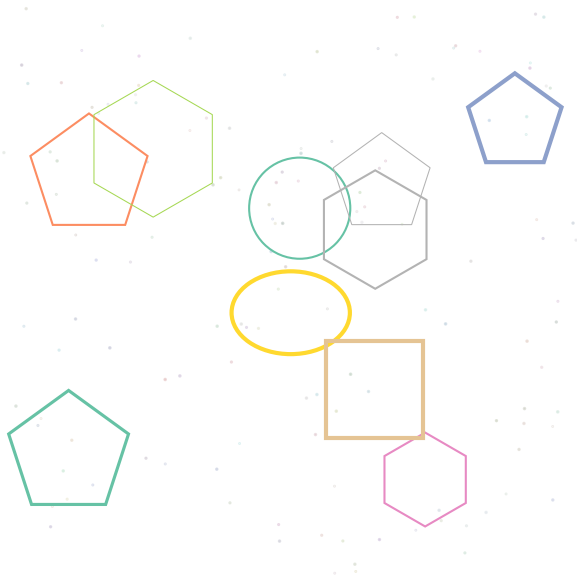[{"shape": "pentagon", "thickness": 1.5, "radius": 0.55, "center": [0.119, 0.214]}, {"shape": "circle", "thickness": 1, "radius": 0.44, "center": [0.519, 0.639]}, {"shape": "pentagon", "thickness": 1, "radius": 0.53, "center": [0.154, 0.696]}, {"shape": "pentagon", "thickness": 2, "radius": 0.43, "center": [0.892, 0.787]}, {"shape": "hexagon", "thickness": 1, "radius": 0.41, "center": [0.736, 0.169]}, {"shape": "hexagon", "thickness": 0.5, "radius": 0.59, "center": [0.265, 0.741]}, {"shape": "oval", "thickness": 2, "radius": 0.51, "center": [0.503, 0.458]}, {"shape": "square", "thickness": 2, "radius": 0.42, "center": [0.648, 0.325]}, {"shape": "pentagon", "thickness": 0.5, "radius": 0.44, "center": [0.661, 0.681]}, {"shape": "hexagon", "thickness": 1, "radius": 0.51, "center": [0.65, 0.602]}]